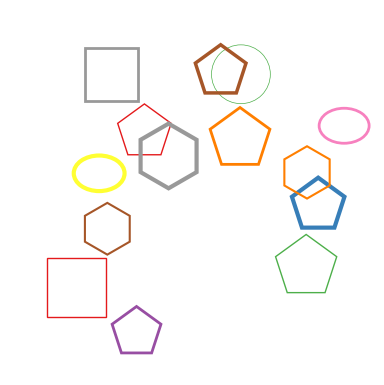[{"shape": "pentagon", "thickness": 1, "radius": 0.36, "center": [0.375, 0.657]}, {"shape": "square", "thickness": 1, "radius": 0.38, "center": [0.199, 0.253]}, {"shape": "pentagon", "thickness": 3, "radius": 0.36, "center": [0.826, 0.467]}, {"shape": "pentagon", "thickness": 1, "radius": 0.42, "center": [0.795, 0.307]}, {"shape": "circle", "thickness": 0.5, "radius": 0.38, "center": [0.626, 0.807]}, {"shape": "pentagon", "thickness": 2, "radius": 0.33, "center": [0.355, 0.137]}, {"shape": "pentagon", "thickness": 2, "radius": 0.41, "center": [0.623, 0.639]}, {"shape": "hexagon", "thickness": 1.5, "radius": 0.34, "center": [0.797, 0.552]}, {"shape": "oval", "thickness": 3, "radius": 0.33, "center": [0.258, 0.55]}, {"shape": "pentagon", "thickness": 2.5, "radius": 0.35, "center": [0.573, 0.815]}, {"shape": "hexagon", "thickness": 1.5, "radius": 0.34, "center": [0.279, 0.406]}, {"shape": "oval", "thickness": 2, "radius": 0.32, "center": [0.894, 0.673]}, {"shape": "square", "thickness": 2, "radius": 0.35, "center": [0.289, 0.806]}, {"shape": "hexagon", "thickness": 3, "radius": 0.42, "center": [0.438, 0.595]}]